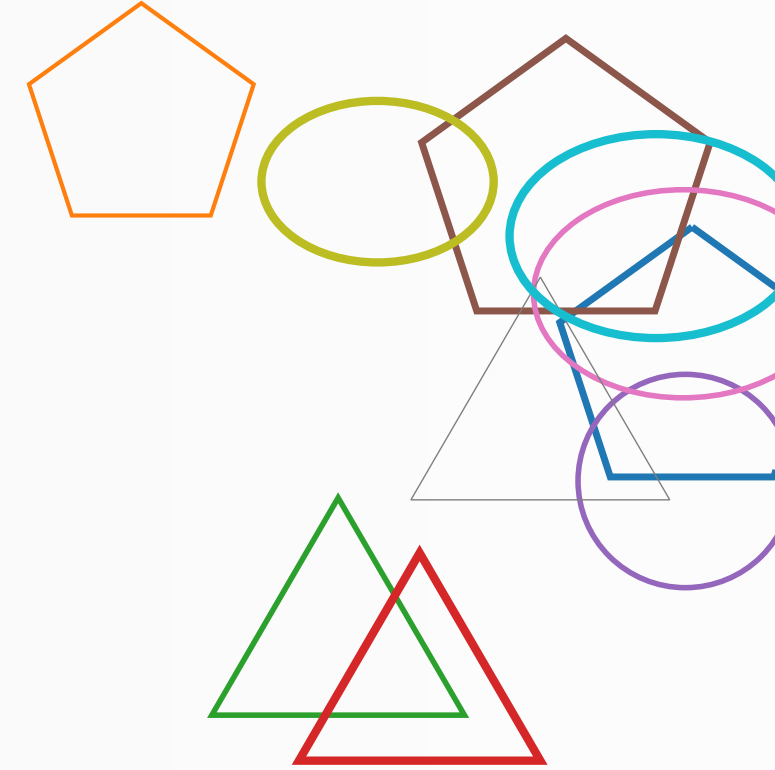[{"shape": "pentagon", "thickness": 2.5, "radius": 0.9, "center": [0.893, 0.526]}, {"shape": "pentagon", "thickness": 1.5, "radius": 0.76, "center": [0.182, 0.843]}, {"shape": "triangle", "thickness": 2, "radius": 0.94, "center": [0.436, 0.165]}, {"shape": "triangle", "thickness": 3, "radius": 0.9, "center": [0.541, 0.102]}, {"shape": "circle", "thickness": 2, "radius": 0.69, "center": [0.884, 0.375]}, {"shape": "pentagon", "thickness": 2.5, "radius": 0.98, "center": [0.73, 0.754]}, {"shape": "oval", "thickness": 2, "radius": 0.97, "center": [0.881, 0.618]}, {"shape": "triangle", "thickness": 0.5, "radius": 0.96, "center": [0.697, 0.447]}, {"shape": "oval", "thickness": 3, "radius": 0.75, "center": [0.487, 0.764]}, {"shape": "oval", "thickness": 3, "radius": 0.95, "center": [0.847, 0.693]}]